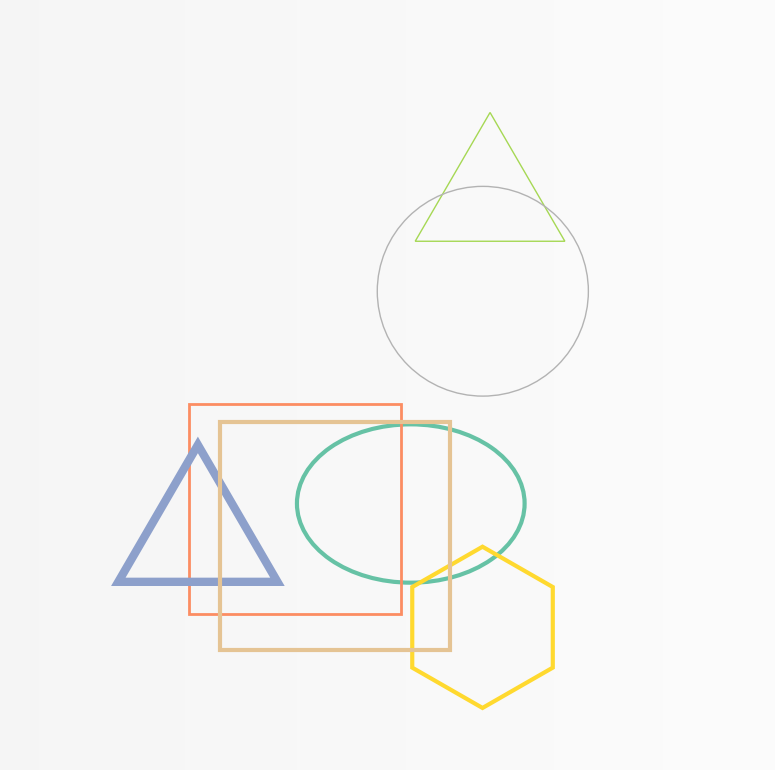[{"shape": "oval", "thickness": 1.5, "radius": 0.73, "center": [0.53, 0.346]}, {"shape": "square", "thickness": 1, "radius": 0.68, "center": [0.38, 0.339]}, {"shape": "triangle", "thickness": 3, "radius": 0.59, "center": [0.255, 0.304]}, {"shape": "triangle", "thickness": 0.5, "radius": 0.56, "center": [0.632, 0.742]}, {"shape": "hexagon", "thickness": 1.5, "radius": 0.52, "center": [0.623, 0.185]}, {"shape": "square", "thickness": 1.5, "radius": 0.74, "center": [0.432, 0.304]}, {"shape": "circle", "thickness": 0.5, "radius": 0.68, "center": [0.623, 0.622]}]